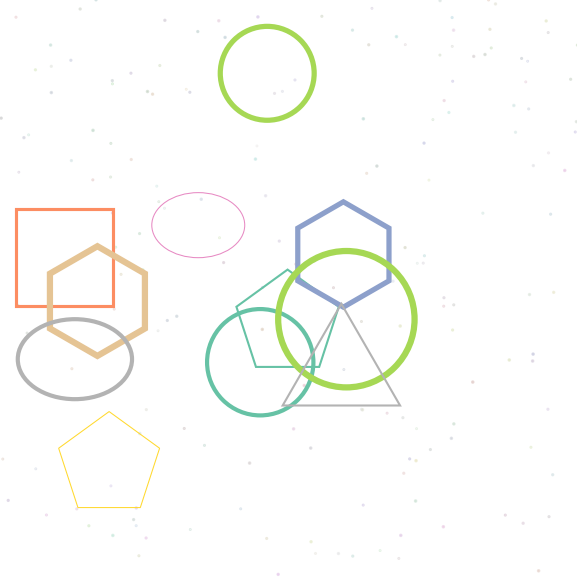[{"shape": "pentagon", "thickness": 1, "radius": 0.47, "center": [0.498, 0.439]}, {"shape": "circle", "thickness": 2, "radius": 0.46, "center": [0.451, 0.372]}, {"shape": "square", "thickness": 1.5, "radius": 0.42, "center": [0.112, 0.554]}, {"shape": "hexagon", "thickness": 2.5, "radius": 0.46, "center": [0.595, 0.558]}, {"shape": "oval", "thickness": 0.5, "radius": 0.4, "center": [0.343, 0.609]}, {"shape": "circle", "thickness": 3, "radius": 0.59, "center": [0.6, 0.446]}, {"shape": "circle", "thickness": 2.5, "radius": 0.41, "center": [0.463, 0.872]}, {"shape": "pentagon", "thickness": 0.5, "radius": 0.46, "center": [0.189, 0.195]}, {"shape": "hexagon", "thickness": 3, "radius": 0.47, "center": [0.169, 0.478]}, {"shape": "oval", "thickness": 2, "radius": 0.49, "center": [0.13, 0.377]}, {"shape": "triangle", "thickness": 1, "radius": 0.59, "center": [0.591, 0.356]}]